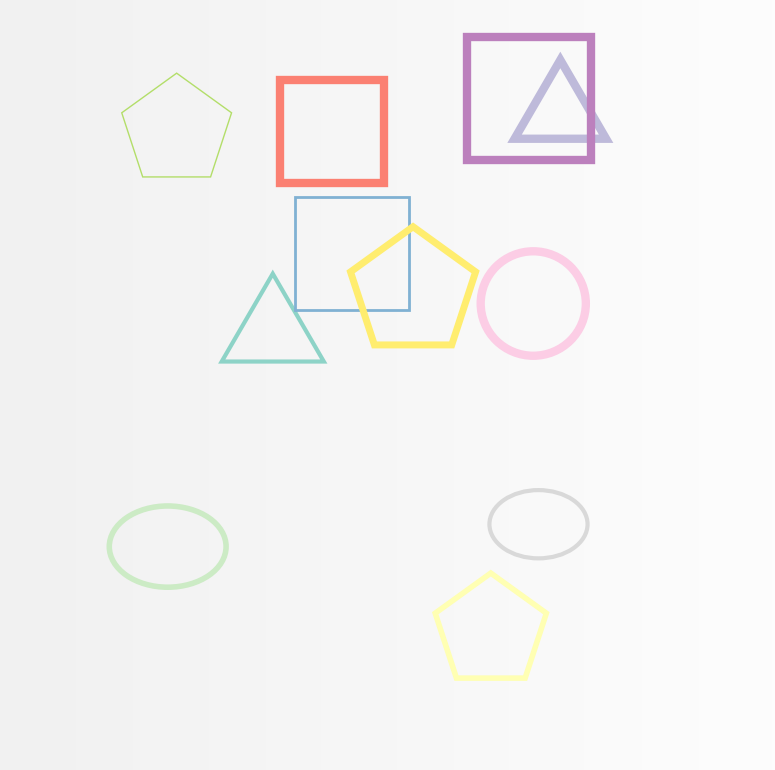[{"shape": "triangle", "thickness": 1.5, "radius": 0.38, "center": [0.352, 0.568]}, {"shape": "pentagon", "thickness": 2, "radius": 0.38, "center": [0.633, 0.18]}, {"shape": "triangle", "thickness": 3, "radius": 0.34, "center": [0.723, 0.854]}, {"shape": "square", "thickness": 3, "radius": 0.34, "center": [0.428, 0.83]}, {"shape": "square", "thickness": 1, "radius": 0.37, "center": [0.454, 0.671]}, {"shape": "pentagon", "thickness": 0.5, "radius": 0.37, "center": [0.228, 0.83]}, {"shape": "circle", "thickness": 3, "radius": 0.34, "center": [0.688, 0.606]}, {"shape": "oval", "thickness": 1.5, "radius": 0.32, "center": [0.695, 0.319]}, {"shape": "square", "thickness": 3, "radius": 0.4, "center": [0.683, 0.872]}, {"shape": "oval", "thickness": 2, "radius": 0.38, "center": [0.216, 0.29]}, {"shape": "pentagon", "thickness": 2.5, "radius": 0.42, "center": [0.533, 0.621]}]